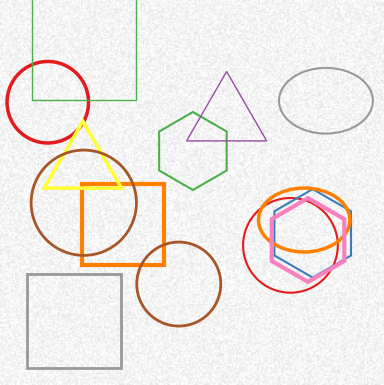[{"shape": "circle", "thickness": 1.5, "radius": 0.61, "center": [0.754, 0.363]}, {"shape": "circle", "thickness": 2.5, "radius": 0.53, "center": [0.124, 0.734]}, {"shape": "hexagon", "thickness": 1.5, "radius": 0.57, "center": [0.812, 0.394]}, {"shape": "hexagon", "thickness": 1.5, "radius": 0.51, "center": [0.501, 0.608]}, {"shape": "square", "thickness": 1, "radius": 0.67, "center": [0.218, 0.875]}, {"shape": "triangle", "thickness": 1, "radius": 0.6, "center": [0.589, 0.694]}, {"shape": "square", "thickness": 3, "radius": 0.53, "center": [0.319, 0.417]}, {"shape": "oval", "thickness": 2.5, "radius": 0.59, "center": [0.79, 0.429]}, {"shape": "triangle", "thickness": 2.5, "radius": 0.58, "center": [0.215, 0.569]}, {"shape": "circle", "thickness": 2, "radius": 0.55, "center": [0.464, 0.262]}, {"shape": "circle", "thickness": 2, "radius": 0.68, "center": [0.218, 0.473]}, {"shape": "hexagon", "thickness": 3, "radius": 0.54, "center": [0.8, 0.377]}, {"shape": "oval", "thickness": 1.5, "radius": 0.61, "center": [0.847, 0.738]}, {"shape": "square", "thickness": 2, "radius": 0.61, "center": [0.193, 0.167]}]